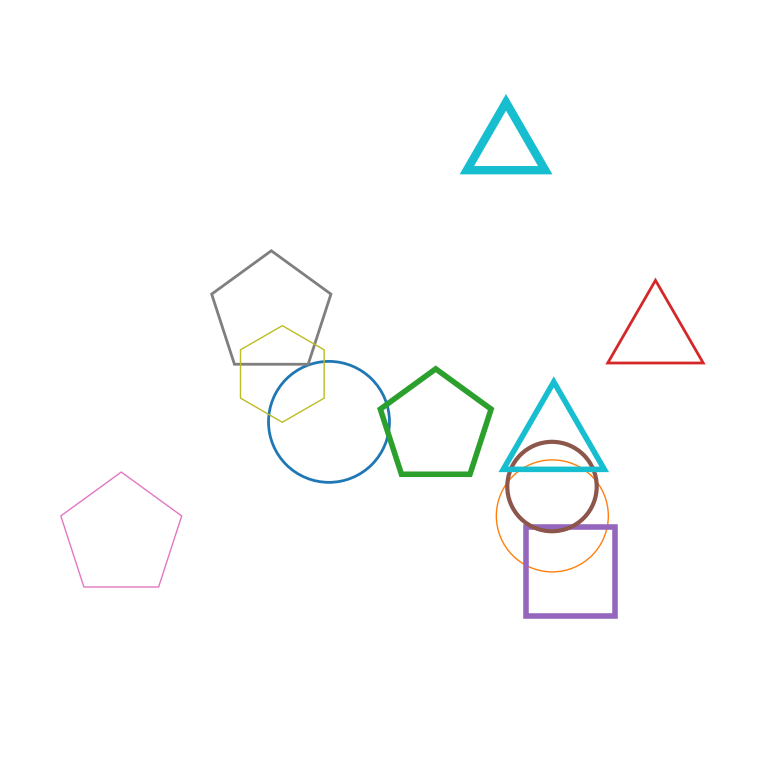[{"shape": "circle", "thickness": 1, "radius": 0.39, "center": [0.427, 0.452]}, {"shape": "circle", "thickness": 0.5, "radius": 0.36, "center": [0.717, 0.33]}, {"shape": "pentagon", "thickness": 2, "radius": 0.38, "center": [0.566, 0.445]}, {"shape": "triangle", "thickness": 1, "radius": 0.36, "center": [0.851, 0.564]}, {"shape": "square", "thickness": 2, "radius": 0.29, "center": [0.741, 0.258]}, {"shape": "circle", "thickness": 1.5, "radius": 0.29, "center": [0.717, 0.368]}, {"shape": "pentagon", "thickness": 0.5, "radius": 0.41, "center": [0.157, 0.304]}, {"shape": "pentagon", "thickness": 1, "radius": 0.41, "center": [0.352, 0.593]}, {"shape": "hexagon", "thickness": 0.5, "radius": 0.31, "center": [0.367, 0.514]}, {"shape": "triangle", "thickness": 3, "radius": 0.29, "center": [0.657, 0.808]}, {"shape": "triangle", "thickness": 2, "radius": 0.38, "center": [0.719, 0.428]}]